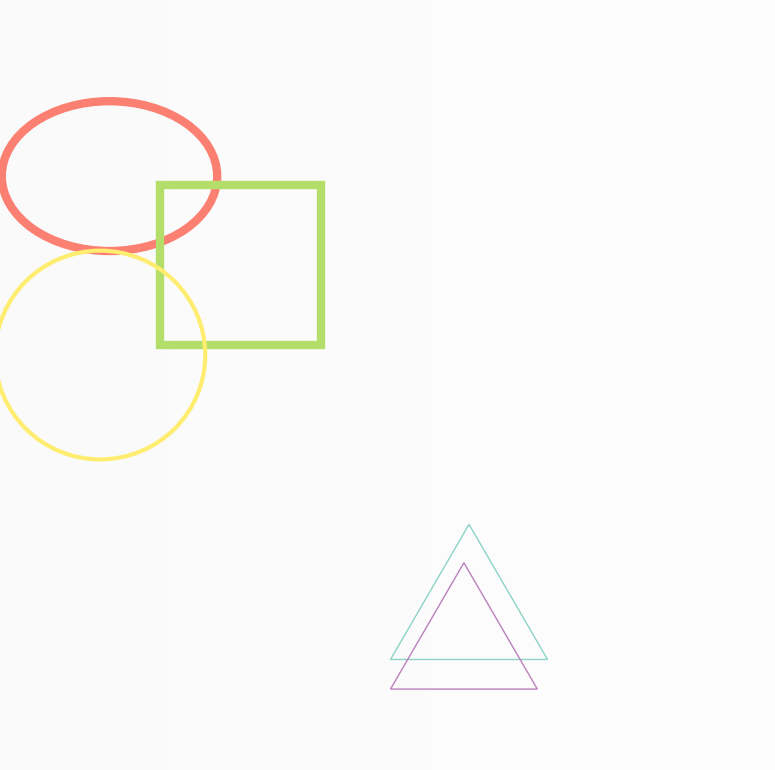[{"shape": "triangle", "thickness": 0.5, "radius": 0.58, "center": [0.605, 0.202]}, {"shape": "oval", "thickness": 3, "radius": 0.69, "center": [0.141, 0.771]}, {"shape": "square", "thickness": 3, "radius": 0.52, "center": [0.31, 0.656]}, {"shape": "triangle", "thickness": 0.5, "radius": 0.55, "center": [0.599, 0.16]}, {"shape": "circle", "thickness": 1.5, "radius": 0.68, "center": [0.129, 0.539]}]